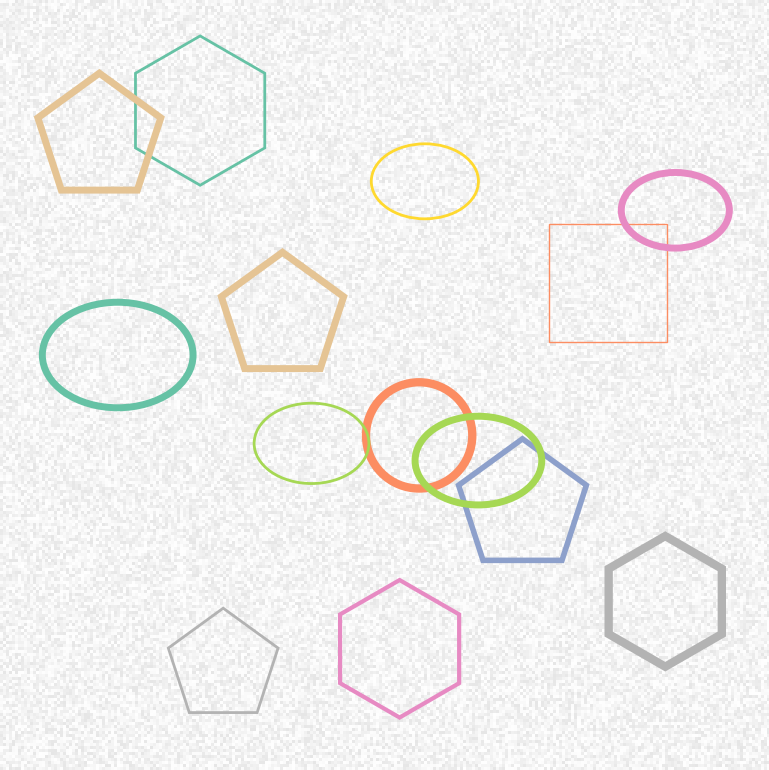[{"shape": "oval", "thickness": 2.5, "radius": 0.49, "center": [0.153, 0.539]}, {"shape": "hexagon", "thickness": 1, "radius": 0.48, "center": [0.26, 0.856]}, {"shape": "circle", "thickness": 3, "radius": 0.35, "center": [0.544, 0.435]}, {"shape": "square", "thickness": 0.5, "radius": 0.38, "center": [0.79, 0.632]}, {"shape": "pentagon", "thickness": 2, "radius": 0.44, "center": [0.679, 0.343]}, {"shape": "oval", "thickness": 2.5, "radius": 0.35, "center": [0.877, 0.727]}, {"shape": "hexagon", "thickness": 1.5, "radius": 0.45, "center": [0.519, 0.157]}, {"shape": "oval", "thickness": 2.5, "radius": 0.41, "center": [0.621, 0.402]}, {"shape": "oval", "thickness": 1, "radius": 0.37, "center": [0.405, 0.424]}, {"shape": "oval", "thickness": 1, "radius": 0.35, "center": [0.552, 0.765]}, {"shape": "pentagon", "thickness": 2.5, "radius": 0.42, "center": [0.367, 0.589]}, {"shape": "pentagon", "thickness": 2.5, "radius": 0.42, "center": [0.129, 0.821]}, {"shape": "pentagon", "thickness": 1, "radius": 0.37, "center": [0.29, 0.135]}, {"shape": "hexagon", "thickness": 3, "radius": 0.42, "center": [0.864, 0.219]}]